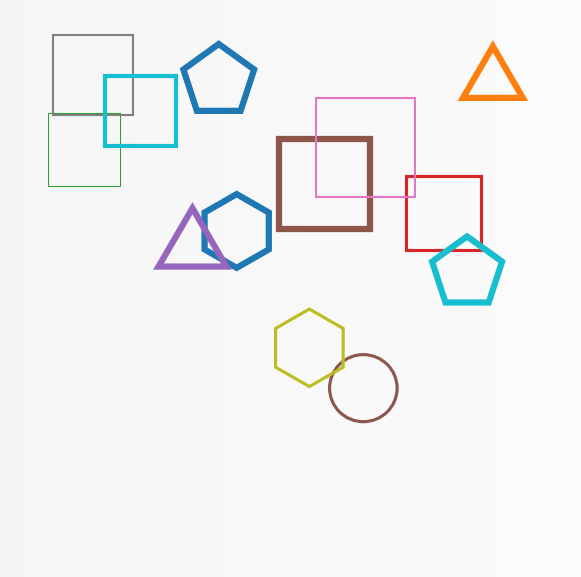[{"shape": "hexagon", "thickness": 3, "radius": 0.32, "center": [0.407, 0.599]}, {"shape": "pentagon", "thickness": 3, "radius": 0.32, "center": [0.376, 0.859]}, {"shape": "triangle", "thickness": 3, "radius": 0.3, "center": [0.848, 0.859]}, {"shape": "square", "thickness": 0.5, "radius": 0.31, "center": [0.144, 0.74]}, {"shape": "square", "thickness": 1.5, "radius": 0.32, "center": [0.763, 0.63]}, {"shape": "triangle", "thickness": 3, "radius": 0.34, "center": [0.331, 0.571]}, {"shape": "circle", "thickness": 1.5, "radius": 0.29, "center": [0.625, 0.327]}, {"shape": "square", "thickness": 3, "radius": 0.39, "center": [0.558, 0.68]}, {"shape": "square", "thickness": 1, "radius": 0.43, "center": [0.629, 0.743]}, {"shape": "square", "thickness": 1, "radius": 0.34, "center": [0.161, 0.869]}, {"shape": "hexagon", "thickness": 1.5, "radius": 0.34, "center": [0.532, 0.397]}, {"shape": "square", "thickness": 2, "radius": 0.31, "center": [0.242, 0.807]}, {"shape": "pentagon", "thickness": 3, "radius": 0.32, "center": [0.804, 0.527]}]